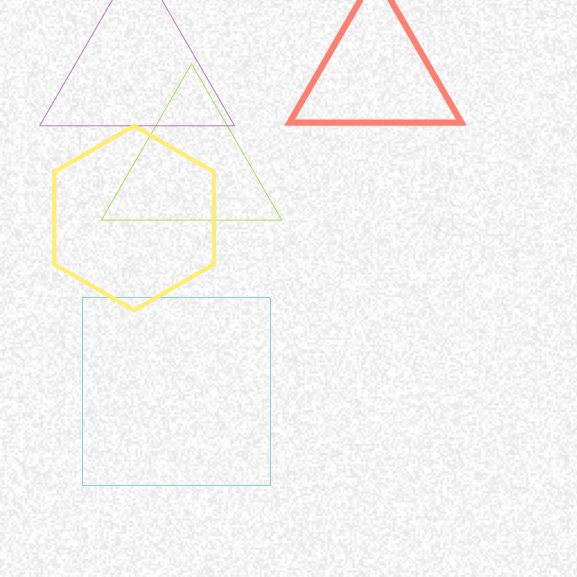[{"shape": "square", "thickness": 0.5, "radius": 0.81, "center": [0.305, 0.323]}, {"shape": "triangle", "thickness": 3, "radius": 0.86, "center": [0.65, 0.873]}, {"shape": "triangle", "thickness": 0.5, "radius": 0.9, "center": [0.332, 0.708]}, {"shape": "triangle", "thickness": 0.5, "radius": 0.97, "center": [0.237, 0.879]}, {"shape": "hexagon", "thickness": 2, "radius": 0.8, "center": [0.232, 0.621]}]